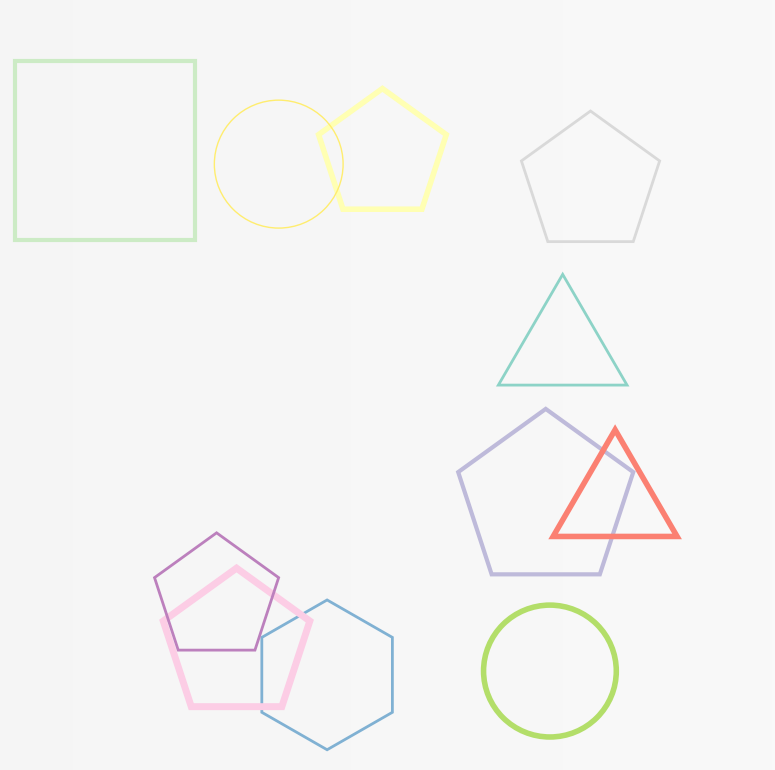[{"shape": "triangle", "thickness": 1, "radius": 0.48, "center": [0.726, 0.548]}, {"shape": "pentagon", "thickness": 2, "radius": 0.43, "center": [0.493, 0.798]}, {"shape": "pentagon", "thickness": 1.5, "radius": 0.59, "center": [0.704, 0.35]}, {"shape": "triangle", "thickness": 2, "radius": 0.46, "center": [0.794, 0.349]}, {"shape": "hexagon", "thickness": 1, "radius": 0.49, "center": [0.422, 0.124]}, {"shape": "circle", "thickness": 2, "radius": 0.43, "center": [0.71, 0.129]}, {"shape": "pentagon", "thickness": 2.5, "radius": 0.5, "center": [0.305, 0.163]}, {"shape": "pentagon", "thickness": 1, "radius": 0.47, "center": [0.762, 0.762]}, {"shape": "pentagon", "thickness": 1, "radius": 0.42, "center": [0.279, 0.224]}, {"shape": "square", "thickness": 1.5, "radius": 0.58, "center": [0.136, 0.804]}, {"shape": "circle", "thickness": 0.5, "radius": 0.42, "center": [0.36, 0.787]}]